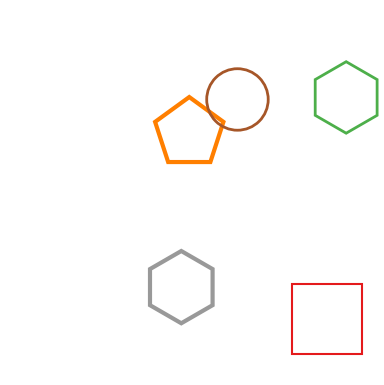[{"shape": "square", "thickness": 1.5, "radius": 0.45, "center": [0.85, 0.171]}, {"shape": "hexagon", "thickness": 2, "radius": 0.46, "center": [0.899, 0.747]}, {"shape": "pentagon", "thickness": 3, "radius": 0.47, "center": [0.492, 0.655]}, {"shape": "circle", "thickness": 2, "radius": 0.4, "center": [0.617, 0.742]}, {"shape": "hexagon", "thickness": 3, "radius": 0.47, "center": [0.471, 0.254]}]